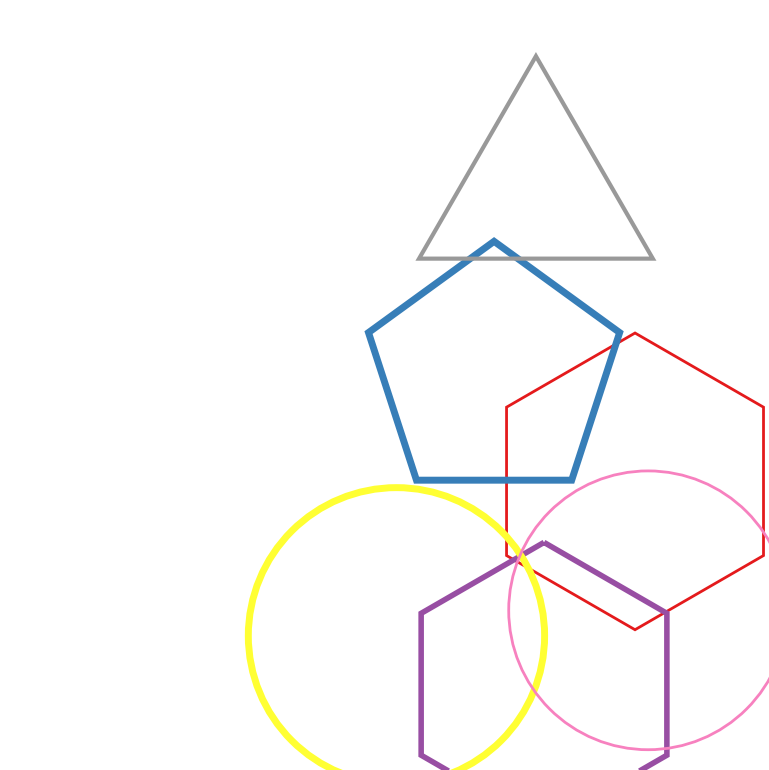[{"shape": "hexagon", "thickness": 1, "radius": 0.96, "center": [0.825, 0.375]}, {"shape": "pentagon", "thickness": 2.5, "radius": 0.86, "center": [0.642, 0.515]}, {"shape": "hexagon", "thickness": 2, "radius": 0.92, "center": [0.707, 0.111]}, {"shape": "circle", "thickness": 2.5, "radius": 0.96, "center": [0.515, 0.174]}, {"shape": "circle", "thickness": 1, "radius": 0.91, "center": [0.842, 0.207]}, {"shape": "triangle", "thickness": 1.5, "radius": 0.88, "center": [0.696, 0.752]}]